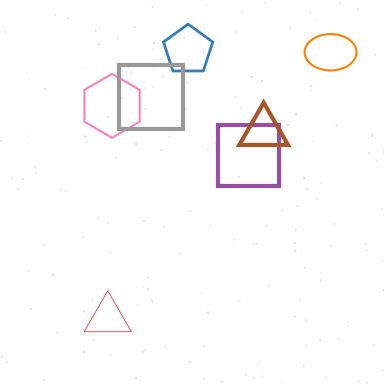[{"shape": "triangle", "thickness": 0.5, "radius": 0.35, "center": [0.28, 0.174]}, {"shape": "pentagon", "thickness": 2, "radius": 0.34, "center": [0.489, 0.87]}, {"shape": "square", "thickness": 3, "radius": 0.4, "center": [0.645, 0.597]}, {"shape": "oval", "thickness": 1.5, "radius": 0.34, "center": [0.859, 0.864]}, {"shape": "triangle", "thickness": 3, "radius": 0.37, "center": [0.685, 0.66]}, {"shape": "hexagon", "thickness": 1.5, "radius": 0.41, "center": [0.291, 0.725]}, {"shape": "square", "thickness": 3, "radius": 0.41, "center": [0.392, 0.748]}]